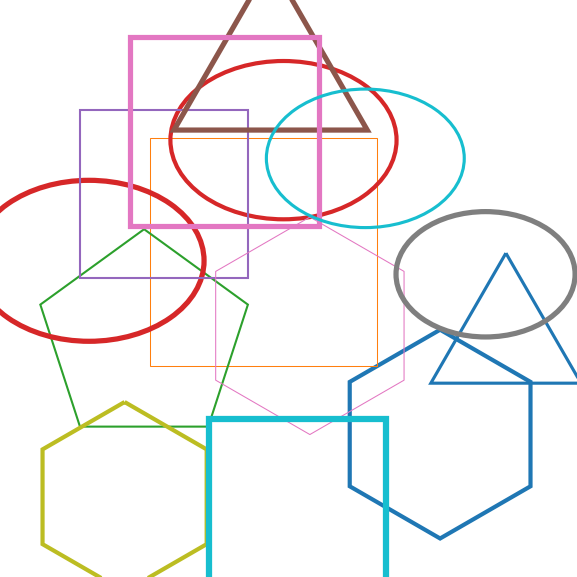[{"shape": "hexagon", "thickness": 2, "radius": 0.9, "center": [0.762, 0.247]}, {"shape": "triangle", "thickness": 1.5, "radius": 0.75, "center": [0.876, 0.411]}, {"shape": "square", "thickness": 0.5, "radius": 0.98, "center": [0.456, 0.563]}, {"shape": "pentagon", "thickness": 1, "radius": 0.94, "center": [0.25, 0.413]}, {"shape": "oval", "thickness": 2, "radius": 0.98, "center": [0.491, 0.756]}, {"shape": "oval", "thickness": 2.5, "radius": 1.0, "center": [0.154, 0.548]}, {"shape": "square", "thickness": 1, "radius": 0.73, "center": [0.284, 0.664]}, {"shape": "triangle", "thickness": 2.5, "radius": 0.97, "center": [0.469, 0.871]}, {"shape": "hexagon", "thickness": 0.5, "radius": 0.94, "center": [0.537, 0.435]}, {"shape": "square", "thickness": 2.5, "radius": 0.82, "center": [0.389, 0.772]}, {"shape": "oval", "thickness": 2.5, "radius": 0.78, "center": [0.841, 0.524]}, {"shape": "hexagon", "thickness": 2, "radius": 0.82, "center": [0.216, 0.139]}, {"shape": "oval", "thickness": 1.5, "radius": 0.86, "center": [0.633, 0.725]}, {"shape": "square", "thickness": 3, "radius": 0.77, "center": [0.515, 0.121]}]